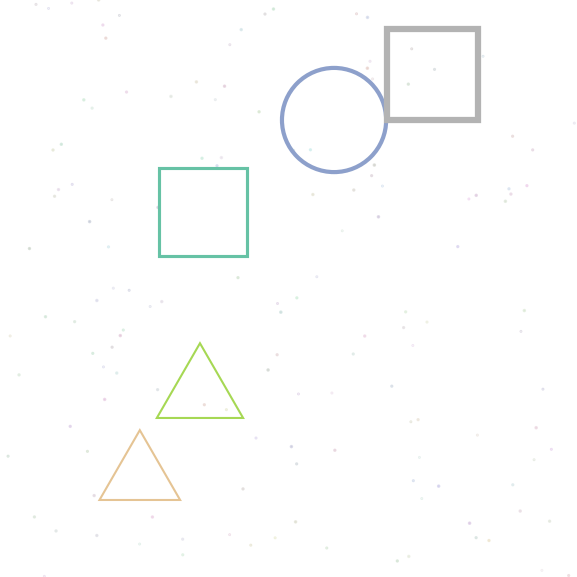[{"shape": "square", "thickness": 1.5, "radius": 0.38, "center": [0.351, 0.632]}, {"shape": "circle", "thickness": 2, "radius": 0.45, "center": [0.578, 0.791]}, {"shape": "triangle", "thickness": 1, "radius": 0.43, "center": [0.346, 0.319]}, {"shape": "triangle", "thickness": 1, "radius": 0.4, "center": [0.242, 0.174]}, {"shape": "square", "thickness": 3, "radius": 0.39, "center": [0.749, 0.87]}]